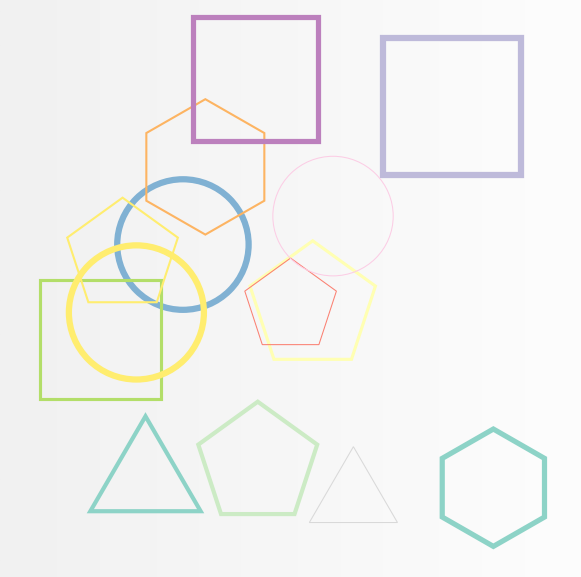[{"shape": "triangle", "thickness": 2, "radius": 0.55, "center": [0.25, 0.169]}, {"shape": "hexagon", "thickness": 2.5, "radius": 0.51, "center": [0.849, 0.155]}, {"shape": "pentagon", "thickness": 1.5, "radius": 0.57, "center": [0.538, 0.469]}, {"shape": "square", "thickness": 3, "radius": 0.59, "center": [0.778, 0.814]}, {"shape": "pentagon", "thickness": 0.5, "radius": 0.41, "center": [0.5, 0.469]}, {"shape": "circle", "thickness": 3, "radius": 0.57, "center": [0.315, 0.576]}, {"shape": "hexagon", "thickness": 1, "radius": 0.59, "center": [0.353, 0.71]}, {"shape": "square", "thickness": 1.5, "radius": 0.52, "center": [0.173, 0.411]}, {"shape": "circle", "thickness": 0.5, "radius": 0.52, "center": [0.573, 0.625]}, {"shape": "triangle", "thickness": 0.5, "radius": 0.44, "center": [0.608, 0.138]}, {"shape": "square", "thickness": 2.5, "radius": 0.54, "center": [0.44, 0.862]}, {"shape": "pentagon", "thickness": 2, "radius": 0.54, "center": [0.443, 0.196]}, {"shape": "circle", "thickness": 3, "radius": 0.58, "center": [0.235, 0.458]}, {"shape": "pentagon", "thickness": 1, "radius": 0.5, "center": [0.211, 0.557]}]